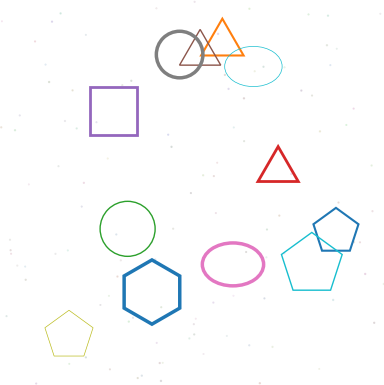[{"shape": "pentagon", "thickness": 1.5, "radius": 0.31, "center": [0.873, 0.399]}, {"shape": "hexagon", "thickness": 2.5, "radius": 0.42, "center": [0.395, 0.241]}, {"shape": "triangle", "thickness": 1.5, "radius": 0.32, "center": [0.578, 0.888]}, {"shape": "circle", "thickness": 1, "radius": 0.36, "center": [0.331, 0.406]}, {"shape": "triangle", "thickness": 2, "radius": 0.3, "center": [0.722, 0.559]}, {"shape": "square", "thickness": 2, "radius": 0.31, "center": [0.295, 0.711]}, {"shape": "triangle", "thickness": 1, "radius": 0.31, "center": [0.52, 0.862]}, {"shape": "oval", "thickness": 2.5, "radius": 0.4, "center": [0.605, 0.313]}, {"shape": "circle", "thickness": 2.5, "radius": 0.3, "center": [0.467, 0.858]}, {"shape": "pentagon", "thickness": 0.5, "radius": 0.33, "center": [0.179, 0.128]}, {"shape": "pentagon", "thickness": 1, "radius": 0.41, "center": [0.81, 0.313]}, {"shape": "oval", "thickness": 0.5, "radius": 0.37, "center": [0.658, 0.827]}]